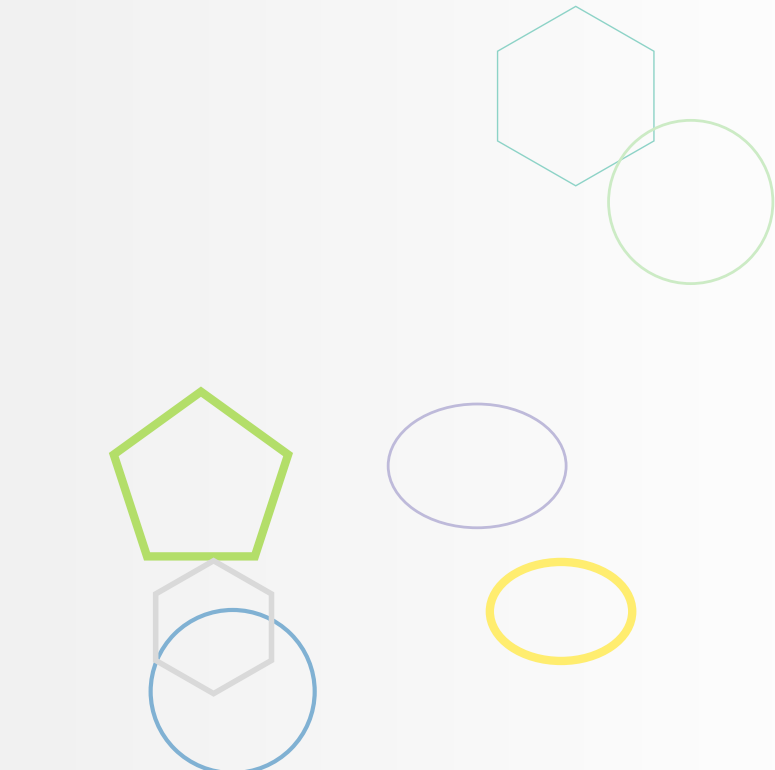[{"shape": "hexagon", "thickness": 0.5, "radius": 0.58, "center": [0.743, 0.875]}, {"shape": "oval", "thickness": 1, "radius": 0.57, "center": [0.616, 0.395]}, {"shape": "circle", "thickness": 1.5, "radius": 0.53, "center": [0.3, 0.102]}, {"shape": "pentagon", "thickness": 3, "radius": 0.59, "center": [0.259, 0.373]}, {"shape": "hexagon", "thickness": 2, "radius": 0.43, "center": [0.276, 0.186]}, {"shape": "circle", "thickness": 1, "radius": 0.53, "center": [0.891, 0.738]}, {"shape": "oval", "thickness": 3, "radius": 0.46, "center": [0.724, 0.206]}]